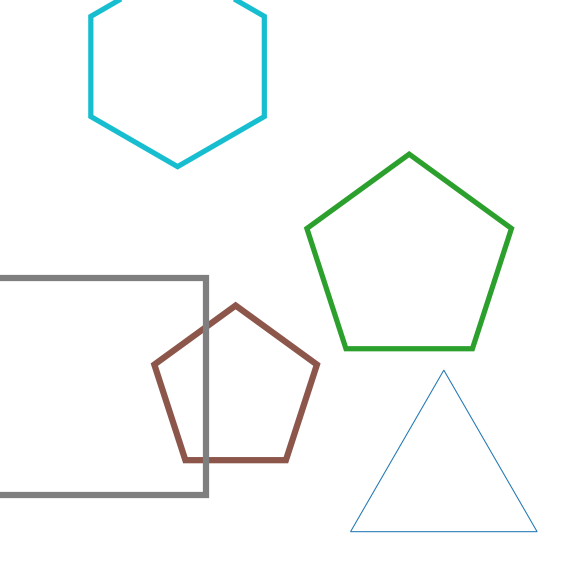[{"shape": "triangle", "thickness": 0.5, "radius": 0.93, "center": [0.769, 0.172]}, {"shape": "pentagon", "thickness": 2.5, "radius": 0.93, "center": [0.709, 0.546]}, {"shape": "pentagon", "thickness": 3, "radius": 0.74, "center": [0.408, 0.322]}, {"shape": "square", "thickness": 3, "radius": 0.94, "center": [0.168, 0.329]}, {"shape": "hexagon", "thickness": 2.5, "radius": 0.87, "center": [0.307, 0.884]}]